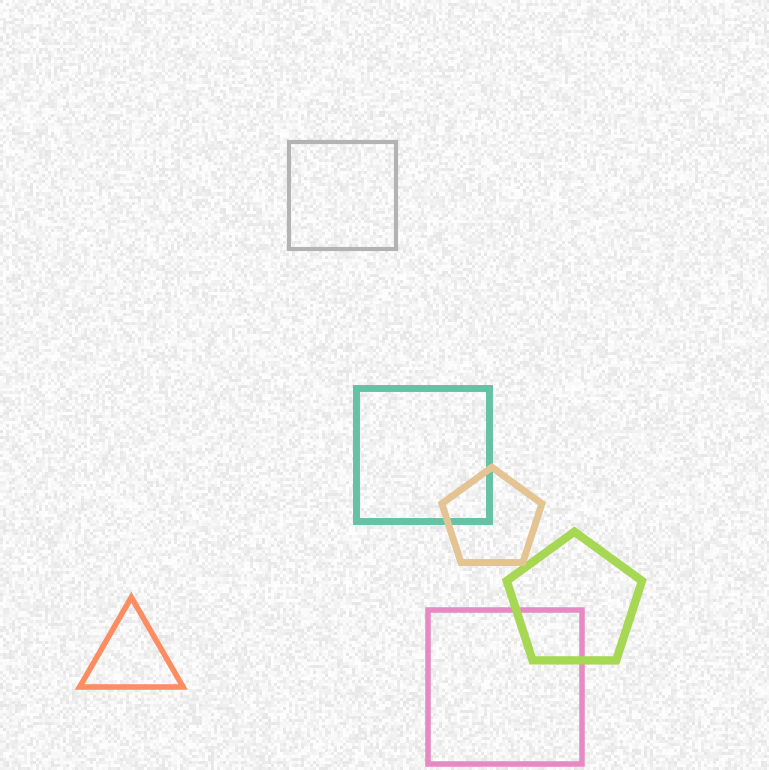[{"shape": "square", "thickness": 2.5, "radius": 0.43, "center": [0.548, 0.41]}, {"shape": "triangle", "thickness": 2, "radius": 0.39, "center": [0.171, 0.147]}, {"shape": "square", "thickness": 2, "radius": 0.5, "center": [0.655, 0.108]}, {"shape": "pentagon", "thickness": 3, "radius": 0.46, "center": [0.746, 0.217]}, {"shape": "pentagon", "thickness": 2.5, "radius": 0.34, "center": [0.639, 0.325]}, {"shape": "square", "thickness": 1.5, "radius": 0.35, "center": [0.445, 0.746]}]